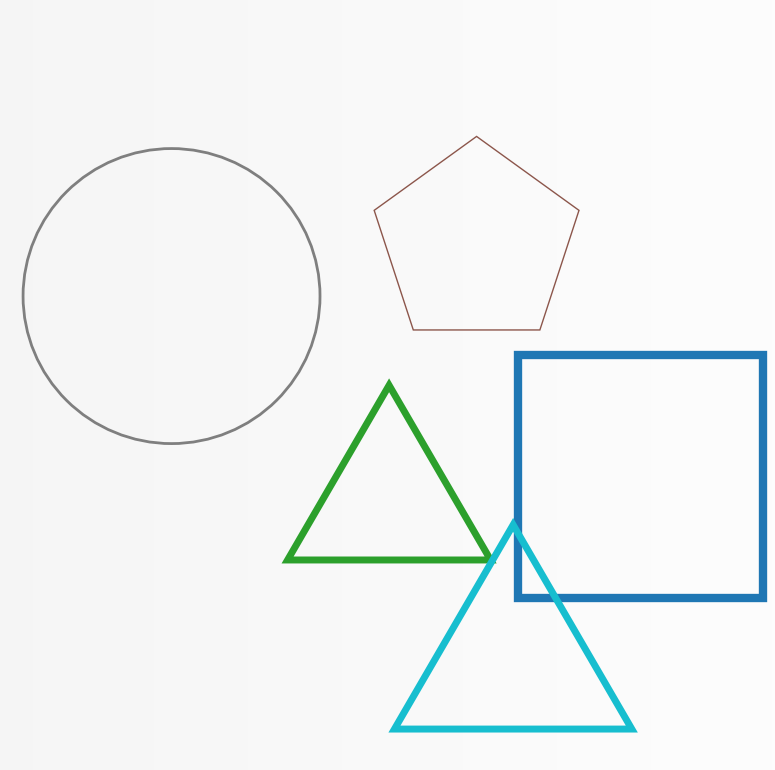[{"shape": "square", "thickness": 3, "radius": 0.79, "center": [0.826, 0.381]}, {"shape": "triangle", "thickness": 2.5, "radius": 0.76, "center": [0.502, 0.348]}, {"shape": "pentagon", "thickness": 0.5, "radius": 0.69, "center": [0.615, 0.684]}, {"shape": "circle", "thickness": 1, "radius": 0.96, "center": [0.221, 0.615]}, {"shape": "triangle", "thickness": 2.5, "radius": 0.88, "center": [0.662, 0.142]}]